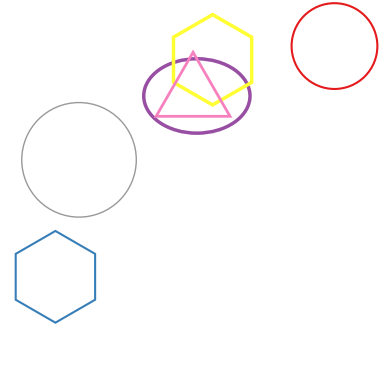[{"shape": "circle", "thickness": 1.5, "radius": 0.56, "center": [0.869, 0.88]}, {"shape": "hexagon", "thickness": 1.5, "radius": 0.6, "center": [0.144, 0.281]}, {"shape": "oval", "thickness": 2.5, "radius": 0.69, "center": [0.511, 0.751]}, {"shape": "hexagon", "thickness": 2.5, "radius": 0.59, "center": [0.552, 0.845]}, {"shape": "triangle", "thickness": 2, "radius": 0.55, "center": [0.501, 0.753]}, {"shape": "circle", "thickness": 1, "radius": 0.74, "center": [0.205, 0.585]}]